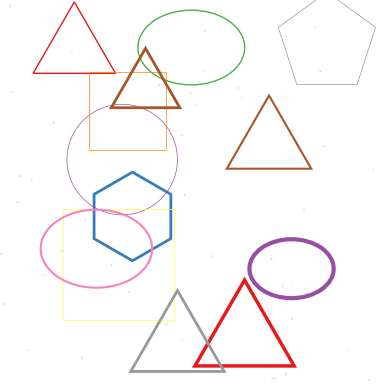[{"shape": "triangle", "thickness": 1, "radius": 0.62, "center": [0.193, 0.871]}, {"shape": "triangle", "thickness": 2.5, "radius": 0.74, "center": [0.635, 0.124]}, {"shape": "hexagon", "thickness": 2, "radius": 0.58, "center": [0.344, 0.438]}, {"shape": "oval", "thickness": 1, "radius": 0.69, "center": [0.497, 0.877]}, {"shape": "circle", "thickness": 0.5, "radius": 0.72, "center": [0.317, 0.586]}, {"shape": "oval", "thickness": 3, "radius": 0.55, "center": [0.757, 0.302]}, {"shape": "square", "thickness": 0.5, "radius": 0.5, "center": [0.331, 0.712]}, {"shape": "square", "thickness": 0.5, "radius": 0.72, "center": [0.308, 0.313]}, {"shape": "triangle", "thickness": 2, "radius": 0.51, "center": [0.378, 0.772]}, {"shape": "triangle", "thickness": 1.5, "radius": 0.63, "center": [0.699, 0.625]}, {"shape": "oval", "thickness": 1.5, "radius": 0.72, "center": [0.25, 0.354]}, {"shape": "triangle", "thickness": 2, "radius": 0.7, "center": [0.461, 0.105]}, {"shape": "pentagon", "thickness": 0.5, "radius": 0.66, "center": [0.849, 0.888]}]